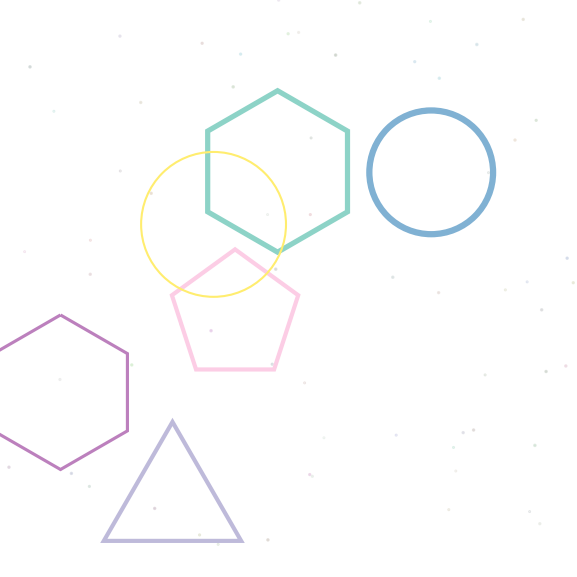[{"shape": "hexagon", "thickness": 2.5, "radius": 0.7, "center": [0.481, 0.702]}, {"shape": "triangle", "thickness": 2, "radius": 0.69, "center": [0.299, 0.131]}, {"shape": "circle", "thickness": 3, "radius": 0.54, "center": [0.747, 0.701]}, {"shape": "pentagon", "thickness": 2, "radius": 0.57, "center": [0.407, 0.452]}, {"shape": "hexagon", "thickness": 1.5, "radius": 0.67, "center": [0.105, 0.32]}, {"shape": "circle", "thickness": 1, "radius": 0.63, "center": [0.37, 0.611]}]